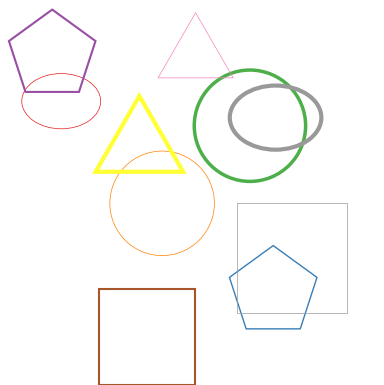[{"shape": "oval", "thickness": 0.5, "radius": 0.51, "center": [0.159, 0.737]}, {"shape": "pentagon", "thickness": 1, "radius": 0.6, "center": [0.71, 0.243]}, {"shape": "circle", "thickness": 2.5, "radius": 0.72, "center": [0.649, 0.673]}, {"shape": "pentagon", "thickness": 1.5, "radius": 0.59, "center": [0.136, 0.857]}, {"shape": "circle", "thickness": 0.5, "radius": 0.68, "center": [0.421, 0.472]}, {"shape": "triangle", "thickness": 3, "radius": 0.66, "center": [0.362, 0.619]}, {"shape": "square", "thickness": 1.5, "radius": 0.62, "center": [0.382, 0.125]}, {"shape": "triangle", "thickness": 0.5, "radius": 0.56, "center": [0.508, 0.854]}, {"shape": "oval", "thickness": 3, "radius": 0.59, "center": [0.716, 0.694]}, {"shape": "square", "thickness": 0.5, "radius": 0.71, "center": [0.76, 0.33]}]